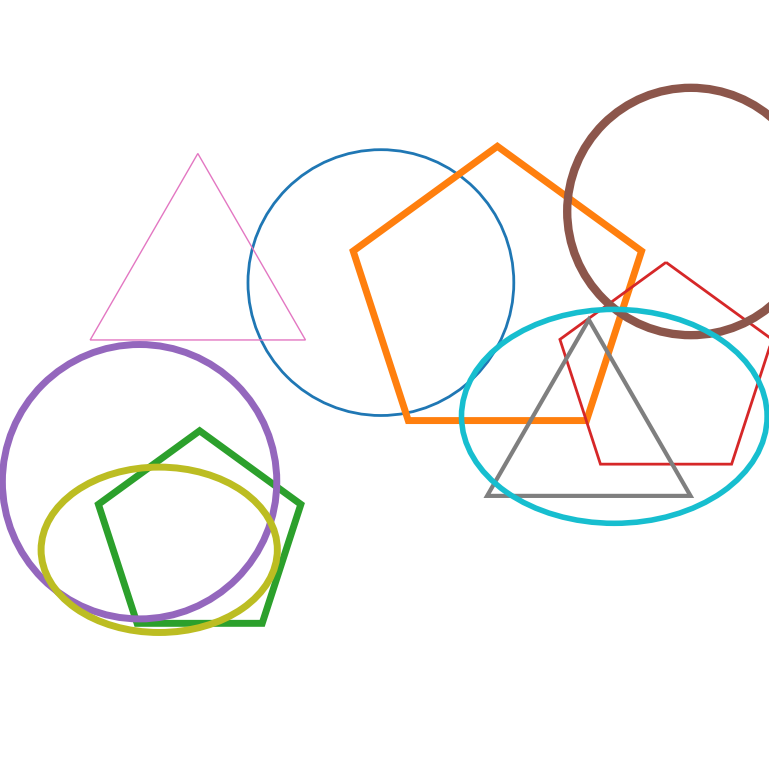[{"shape": "circle", "thickness": 1, "radius": 0.86, "center": [0.495, 0.633]}, {"shape": "pentagon", "thickness": 2.5, "radius": 0.98, "center": [0.646, 0.613]}, {"shape": "pentagon", "thickness": 2.5, "radius": 0.69, "center": [0.259, 0.302]}, {"shape": "pentagon", "thickness": 1, "radius": 0.72, "center": [0.865, 0.514]}, {"shape": "circle", "thickness": 2.5, "radius": 0.89, "center": [0.181, 0.374]}, {"shape": "circle", "thickness": 3, "radius": 0.8, "center": [0.897, 0.725]}, {"shape": "triangle", "thickness": 0.5, "radius": 0.81, "center": [0.257, 0.639]}, {"shape": "triangle", "thickness": 1.5, "radius": 0.76, "center": [0.765, 0.432]}, {"shape": "oval", "thickness": 2.5, "radius": 0.77, "center": [0.207, 0.286]}, {"shape": "oval", "thickness": 2, "radius": 0.99, "center": [0.798, 0.459]}]